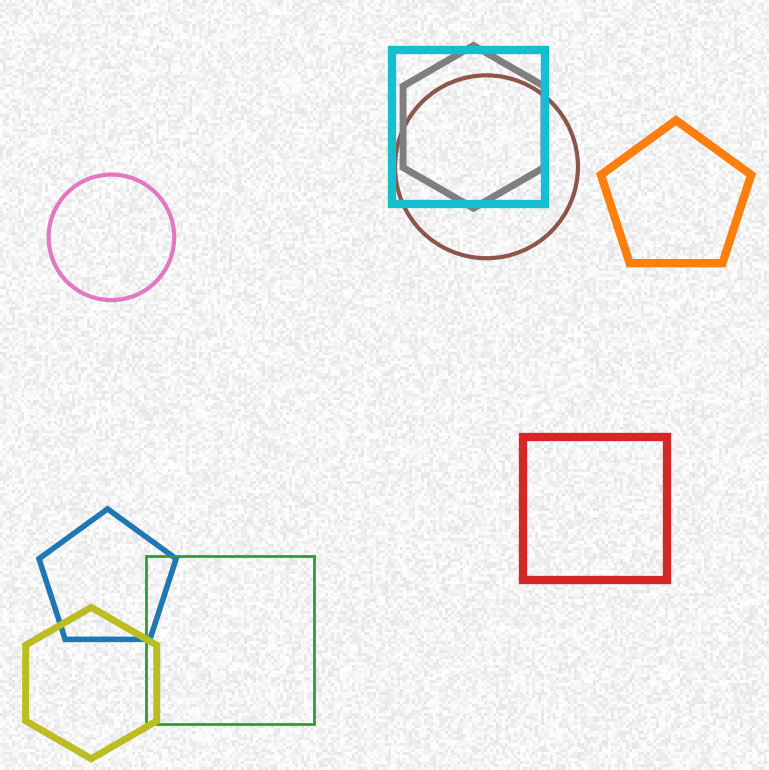[{"shape": "pentagon", "thickness": 2, "radius": 0.47, "center": [0.14, 0.245]}, {"shape": "pentagon", "thickness": 3, "radius": 0.51, "center": [0.878, 0.741]}, {"shape": "square", "thickness": 1, "radius": 0.55, "center": [0.299, 0.168]}, {"shape": "square", "thickness": 3, "radius": 0.47, "center": [0.773, 0.34]}, {"shape": "circle", "thickness": 1.5, "radius": 0.59, "center": [0.632, 0.783]}, {"shape": "circle", "thickness": 1.5, "radius": 0.41, "center": [0.145, 0.692]}, {"shape": "hexagon", "thickness": 2.5, "radius": 0.53, "center": [0.615, 0.835]}, {"shape": "hexagon", "thickness": 2.5, "radius": 0.49, "center": [0.118, 0.113]}, {"shape": "square", "thickness": 3, "radius": 0.5, "center": [0.609, 0.835]}]